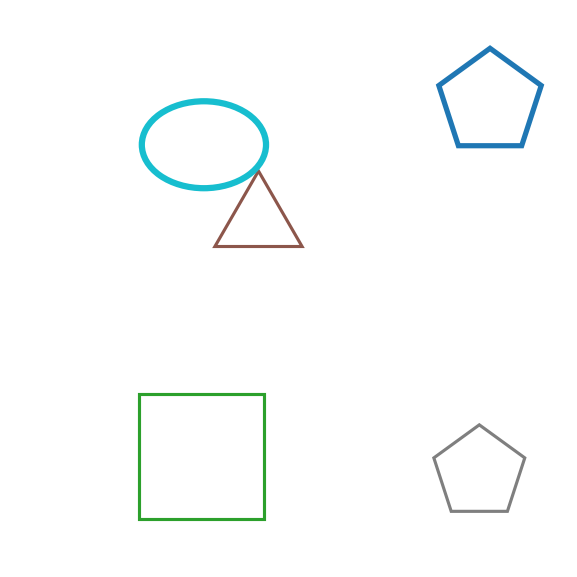[{"shape": "pentagon", "thickness": 2.5, "radius": 0.47, "center": [0.849, 0.822]}, {"shape": "square", "thickness": 1.5, "radius": 0.54, "center": [0.348, 0.209]}, {"shape": "triangle", "thickness": 1.5, "radius": 0.44, "center": [0.448, 0.616]}, {"shape": "pentagon", "thickness": 1.5, "radius": 0.41, "center": [0.83, 0.181]}, {"shape": "oval", "thickness": 3, "radius": 0.54, "center": [0.353, 0.749]}]